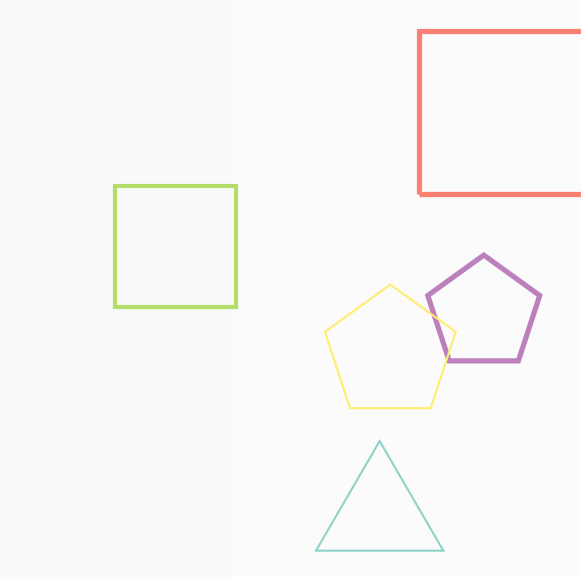[{"shape": "triangle", "thickness": 1, "radius": 0.63, "center": [0.653, 0.109]}, {"shape": "square", "thickness": 2.5, "radius": 0.71, "center": [0.863, 0.804]}, {"shape": "square", "thickness": 2, "radius": 0.52, "center": [0.302, 0.572]}, {"shape": "pentagon", "thickness": 2.5, "radius": 0.51, "center": [0.832, 0.456]}, {"shape": "pentagon", "thickness": 1, "radius": 0.59, "center": [0.672, 0.388]}]